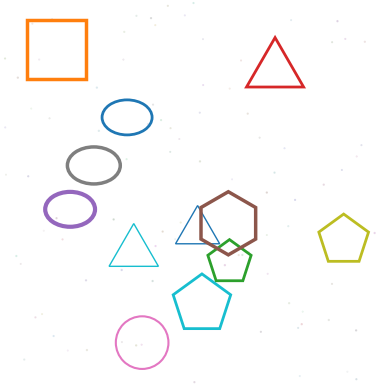[{"shape": "oval", "thickness": 2, "radius": 0.32, "center": [0.33, 0.695]}, {"shape": "triangle", "thickness": 1, "radius": 0.33, "center": [0.513, 0.4]}, {"shape": "square", "thickness": 2.5, "radius": 0.38, "center": [0.146, 0.871]}, {"shape": "pentagon", "thickness": 2, "radius": 0.3, "center": [0.596, 0.319]}, {"shape": "triangle", "thickness": 2, "radius": 0.43, "center": [0.714, 0.817]}, {"shape": "oval", "thickness": 3, "radius": 0.32, "center": [0.182, 0.456]}, {"shape": "hexagon", "thickness": 2.5, "radius": 0.41, "center": [0.593, 0.42]}, {"shape": "circle", "thickness": 1.5, "radius": 0.34, "center": [0.369, 0.11]}, {"shape": "oval", "thickness": 2.5, "radius": 0.34, "center": [0.244, 0.57]}, {"shape": "pentagon", "thickness": 2, "radius": 0.34, "center": [0.893, 0.376]}, {"shape": "triangle", "thickness": 1, "radius": 0.37, "center": [0.347, 0.345]}, {"shape": "pentagon", "thickness": 2, "radius": 0.39, "center": [0.525, 0.21]}]